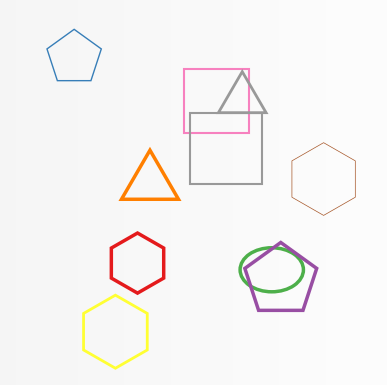[{"shape": "hexagon", "thickness": 2.5, "radius": 0.39, "center": [0.355, 0.317]}, {"shape": "pentagon", "thickness": 1, "radius": 0.37, "center": [0.191, 0.85]}, {"shape": "oval", "thickness": 2.5, "radius": 0.41, "center": [0.701, 0.299]}, {"shape": "pentagon", "thickness": 2.5, "radius": 0.49, "center": [0.725, 0.273]}, {"shape": "triangle", "thickness": 2.5, "radius": 0.42, "center": [0.387, 0.525]}, {"shape": "hexagon", "thickness": 2, "radius": 0.47, "center": [0.298, 0.138]}, {"shape": "hexagon", "thickness": 0.5, "radius": 0.47, "center": [0.835, 0.535]}, {"shape": "square", "thickness": 1.5, "radius": 0.42, "center": [0.558, 0.738]}, {"shape": "triangle", "thickness": 2, "radius": 0.36, "center": [0.625, 0.743]}, {"shape": "square", "thickness": 1.5, "radius": 0.47, "center": [0.583, 0.615]}]